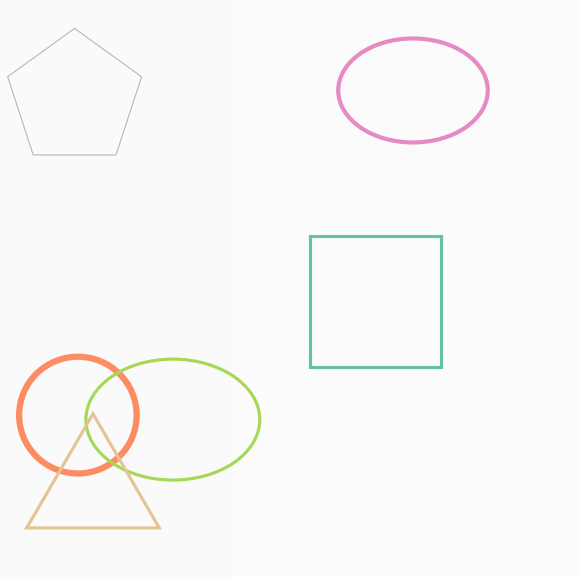[{"shape": "square", "thickness": 1.5, "radius": 0.56, "center": [0.646, 0.477]}, {"shape": "circle", "thickness": 3, "radius": 0.51, "center": [0.134, 0.28]}, {"shape": "oval", "thickness": 2, "radius": 0.64, "center": [0.711, 0.842]}, {"shape": "oval", "thickness": 1.5, "radius": 0.75, "center": [0.297, 0.273]}, {"shape": "triangle", "thickness": 1.5, "radius": 0.66, "center": [0.16, 0.151]}, {"shape": "pentagon", "thickness": 0.5, "radius": 0.61, "center": [0.128, 0.829]}]